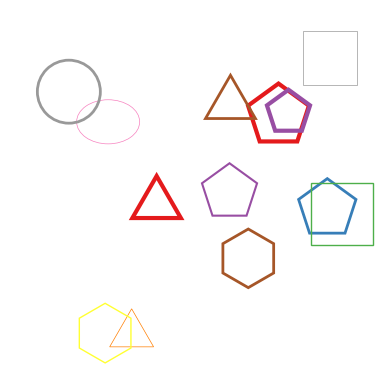[{"shape": "triangle", "thickness": 3, "radius": 0.36, "center": [0.407, 0.47]}, {"shape": "pentagon", "thickness": 3, "radius": 0.42, "center": [0.723, 0.7]}, {"shape": "pentagon", "thickness": 2, "radius": 0.39, "center": [0.85, 0.458]}, {"shape": "square", "thickness": 1, "radius": 0.4, "center": [0.889, 0.444]}, {"shape": "pentagon", "thickness": 3, "radius": 0.29, "center": [0.749, 0.708]}, {"shape": "pentagon", "thickness": 1.5, "radius": 0.38, "center": [0.596, 0.501]}, {"shape": "triangle", "thickness": 0.5, "radius": 0.33, "center": [0.342, 0.132]}, {"shape": "hexagon", "thickness": 1, "radius": 0.39, "center": [0.273, 0.135]}, {"shape": "hexagon", "thickness": 2, "radius": 0.38, "center": [0.645, 0.329]}, {"shape": "triangle", "thickness": 2, "radius": 0.37, "center": [0.599, 0.73]}, {"shape": "oval", "thickness": 0.5, "radius": 0.41, "center": [0.281, 0.684]}, {"shape": "square", "thickness": 0.5, "radius": 0.35, "center": [0.858, 0.85]}, {"shape": "circle", "thickness": 2, "radius": 0.41, "center": [0.179, 0.762]}]